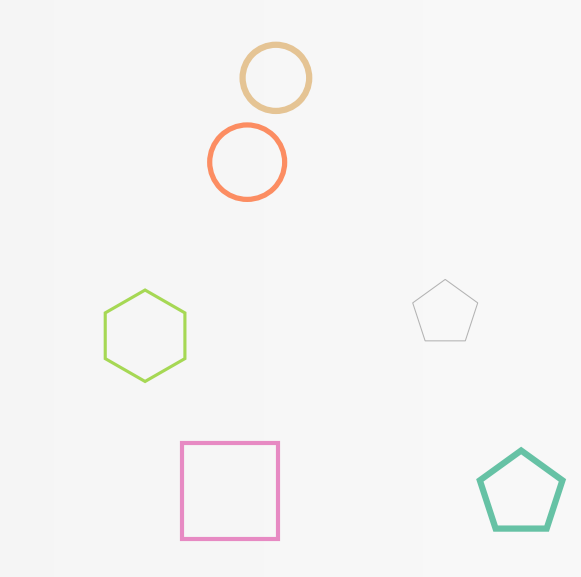[{"shape": "pentagon", "thickness": 3, "radius": 0.37, "center": [0.897, 0.144]}, {"shape": "circle", "thickness": 2.5, "radius": 0.32, "center": [0.425, 0.718]}, {"shape": "square", "thickness": 2, "radius": 0.42, "center": [0.396, 0.149]}, {"shape": "hexagon", "thickness": 1.5, "radius": 0.4, "center": [0.25, 0.418]}, {"shape": "circle", "thickness": 3, "radius": 0.29, "center": [0.475, 0.864]}, {"shape": "pentagon", "thickness": 0.5, "radius": 0.29, "center": [0.766, 0.456]}]